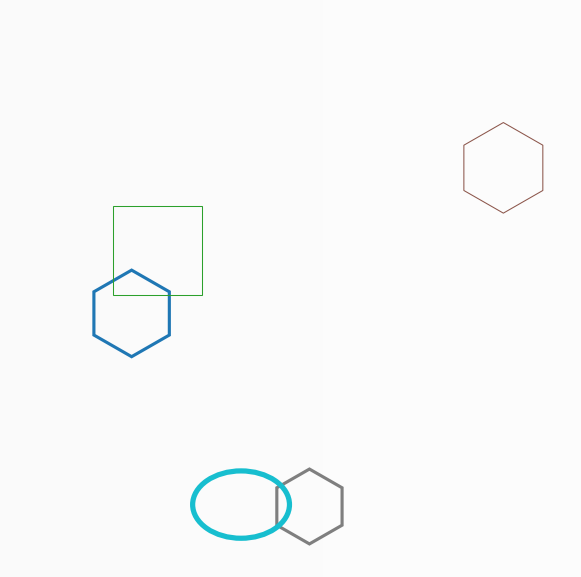[{"shape": "hexagon", "thickness": 1.5, "radius": 0.37, "center": [0.226, 0.456]}, {"shape": "square", "thickness": 0.5, "radius": 0.39, "center": [0.271, 0.565]}, {"shape": "hexagon", "thickness": 0.5, "radius": 0.39, "center": [0.866, 0.708]}, {"shape": "hexagon", "thickness": 1.5, "radius": 0.32, "center": [0.532, 0.122]}, {"shape": "oval", "thickness": 2.5, "radius": 0.42, "center": [0.415, 0.125]}]